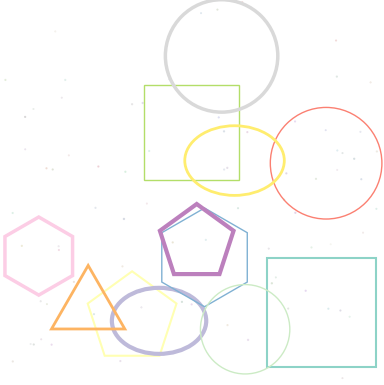[{"shape": "square", "thickness": 1.5, "radius": 0.71, "center": [0.835, 0.188]}, {"shape": "pentagon", "thickness": 1.5, "radius": 0.61, "center": [0.343, 0.174]}, {"shape": "oval", "thickness": 3, "radius": 0.61, "center": [0.413, 0.167]}, {"shape": "circle", "thickness": 1, "radius": 0.72, "center": [0.847, 0.576]}, {"shape": "hexagon", "thickness": 1, "radius": 0.64, "center": [0.531, 0.331]}, {"shape": "triangle", "thickness": 2, "radius": 0.55, "center": [0.229, 0.201]}, {"shape": "square", "thickness": 1, "radius": 0.61, "center": [0.498, 0.656]}, {"shape": "hexagon", "thickness": 2.5, "radius": 0.51, "center": [0.101, 0.335]}, {"shape": "circle", "thickness": 2.5, "radius": 0.73, "center": [0.576, 0.855]}, {"shape": "pentagon", "thickness": 3, "radius": 0.5, "center": [0.511, 0.369]}, {"shape": "circle", "thickness": 1, "radius": 0.58, "center": [0.637, 0.145]}, {"shape": "oval", "thickness": 2, "radius": 0.65, "center": [0.609, 0.583]}]